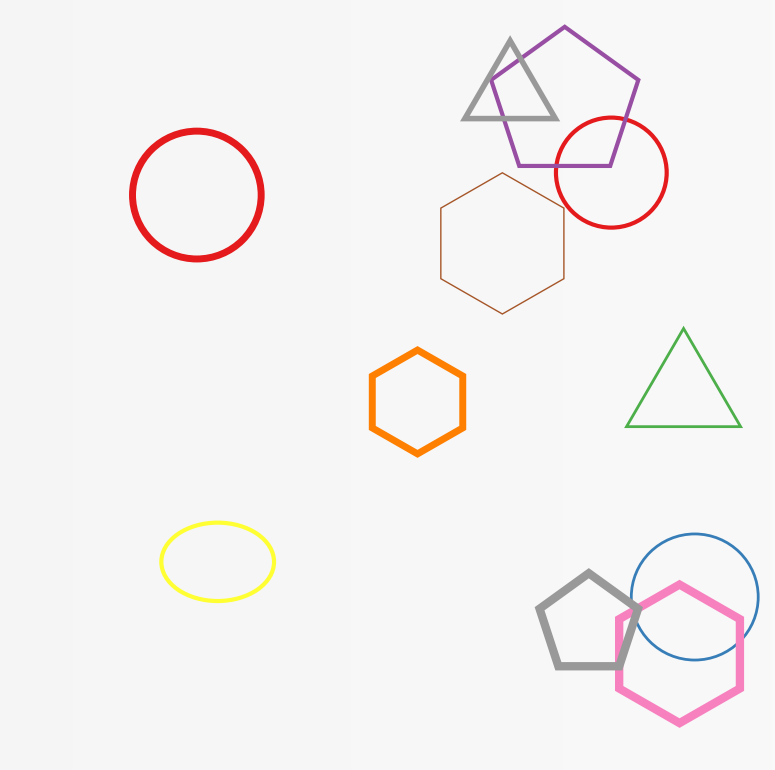[{"shape": "circle", "thickness": 2.5, "radius": 0.42, "center": [0.254, 0.747]}, {"shape": "circle", "thickness": 1.5, "radius": 0.36, "center": [0.789, 0.776]}, {"shape": "circle", "thickness": 1, "radius": 0.41, "center": [0.896, 0.225]}, {"shape": "triangle", "thickness": 1, "radius": 0.42, "center": [0.882, 0.488]}, {"shape": "pentagon", "thickness": 1.5, "radius": 0.5, "center": [0.729, 0.865]}, {"shape": "hexagon", "thickness": 2.5, "radius": 0.34, "center": [0.539, 0.478]}, {"shape": "oval", "thickness": 1.5, "radius": 0.36, "center": [0.281, 0.27]}, {"shape": "hexagon", "thickness": 0.5, "radius": 0.46, "center": [0.648, 0.684]}, {"shape": "hexagon", "thickness": 3, "radius": 0.45, "center": [0.877, 0.151]}, {"shape": "triangle", "thickness": 2, "radius": 0.34, "center": [0.658, 0.88]}, {"shape": "pentagon", "thickness": 3, "radius": 0.33, "center": [0.76, 0.189]}]